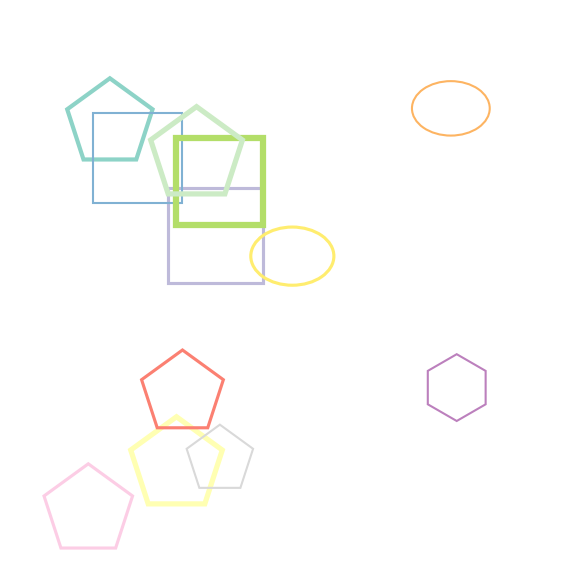[{"shape": "pentagon", "thickness": 2, "radius": 0.39, "center": [0.19, 0.786]}, {"shape": "pentagon", "thickness": 2.5, "radius": 0.42, "center": [0.306, 0.194]}, {"shape": "square", "thickness": 1.5, "radius": 0.41, "center": [0.373, 0.592]}, {"shape": "pentagon", "thickness": 1.5, "radius": 0.37, "center": [0.316, 0.319]}, {"shape": "square", "thickness": 1, "radius": 0.39, "center": [0.238, 0.725]}, {"shape": "oval", "thickness": 1, "radius": 0.34, "center": [0.781, 0.812]}, {"shape": "square", "thickness": 3, "radius": 0.38, "center": [0.38, 0.685]}, {"shape": "pentagon", "thickness": 1.5, "radius": 0.4, "center": [0.153, 0.115]}, {"shape": "pentagon", "thickness": 1, "radius": 0.3, "center": [0.381, 0.203]}, {"shape": "hexagon", "thickness": 1, "radius": 0.29, "center": [0.791, 0.328]}, {"shape": "pentagon", "thickness": 2.5, "radius": 0.42, "center": [0.34, 0.731]}, {"shape": "oval", "thickness": 1.5, "radius": 0.36, "center": [0.506, 0.556]}]